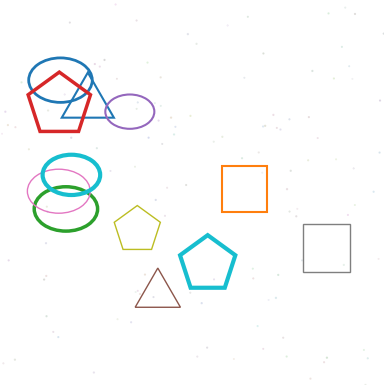[{"shape": "triangle", "thickness": 1.5, "radius": 0.39, "center": [0.228, 0.733]}, {"shape": "oval", "thickness": 2, "radius": 0.41, "center": [0.157, 0.792]}, {"shape": "square", "thickness": 1.5, "radius": 0.3, "center": [0.635, 0.509]}, {"shape": "oval", "thickness": 2.5, "radius": 0.41, "center": [0.171, 0.457]}, {"shape": "pentagon", "thickness": 2.5, "radius": 0.43, "center": [0.154, 0.728]}, {"shape": "oval", "thickness": 1.5, "radius": 0.32, "center": [0.337, 0.71]}, {"shape": "triangle", "thickness": 1, "radius": 0.34, "center": [0.41, 0.236]}, {"shape": "oval", "thickness": 1, "radius": 0.41, "center": [0.153, 0.503]}, {"shape": "square", "thickness": 1, "radius": 0.31, "center": [0.848, 0.356]}, {"shape": "pentagon", "thickness": 1, "radius": 0.31, "center": [0.357, 0.403]}, {"shape": "pentagon", "thickness": 3, "radius": 0.38, "center": [0.539, 0.314]}, {"shape": "oval", "thickness": 3, "radius": 0.37, "center": [0.185, 0.546]}]